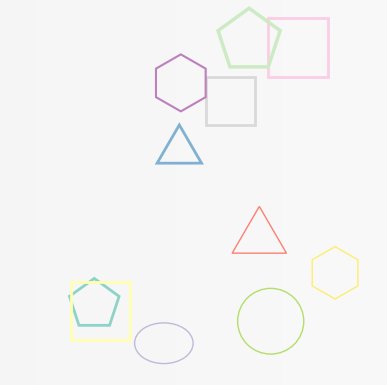[{"shape": "pentagon", "thickness": 2, "radius": 0.34, "center": [0.243, 0.209]}, {"shape": "square", "thickness": 2, "radius": 0.38, "center": [0.26, 0.193]}, {"shape": "oval", "thickness": 1, "radius": 0.38, "center": [0.423, 0.109]}, {"shape": "triangle", "thickness": 1, "radius": 0.4, "center": [0.669, 0.383]}, {"shape": "triangle", "thickness": 2, "radius": 0.33, "center": [0.463, 0.609]}, {"shape": "circle", "thickness": 1, "radius": 0.43, "center": [0.699, 0.166]}, {"shape": "square", "thickness": 2, "radius": 0.38, "center": [0.769, 0.877]}, {"shape": "square", "thickness": 2, "radius": 0.31, "center": [0.594, 0.738]}, {"shape": "hexagon", "thickness": 1.5, "radius": 0.37, "center": [0.467, 0.785]}, {"shape": "pentagon", "thickness": 2.5, "radius": 0.42, "center": [0.643, 0.894]}, {"shape": "hexagon", "thickness": 1, "radius": 0.34, "center": [0.865, 0.291]}]